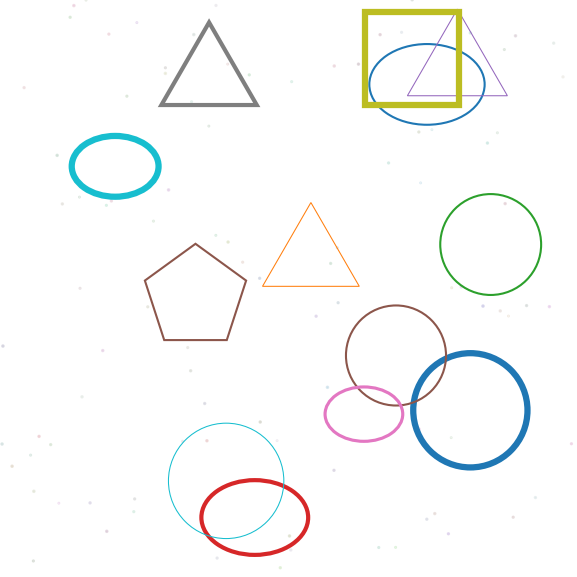[{"shape": "oval", "thickness": 1, "radius": 0.5, "center": [0.739, 0.853]}, {"shape": "circle", "thickness": 3, "radius": 0.49, "center": [0.814, 0.289]}, {"shape": "triangle", "thickness": 0.5, "radius": 0.48, "center": [0.538, 0.552]}, {"shape": "circle", "thickness": 1, "radius": 0.44, "center": [0.85, 0.576]}, {"shape": "oval", "thickness": 2, "radius": 0.46, "center": [0.441, 0.103]}, {"shape": "triangle", "thickness": 0.5, "radius": 0.5, "center": [0.792, 0.883]}, {"shape": "circle", "thickness": 1, "radius": 0.43, "center": [0.686, 0.384]}, {"shape": "pentagon", "thickness": 1, "radius": 0.46, "center": [0.339, 0.485]}, {"shape": "oval", "thickness": 1.5, "radius": 0.34, "center": [0.63, 0.282]}, {"shape": "triangle", "thickness": 2, "radius": 0.48, "center": [0.362, 0.865]}, {"shape": "square", "thickness": 3, "radius": 0.4, "center": [0.713, 0.897]}, {"shape": "oval", "thickness": 3, "radius": 0.38, "center": [0.199, 0.711]}, {"shape": "circle", "thickness": 0.5, "radius": 0.5, "center": [0.392, 0.166]}]